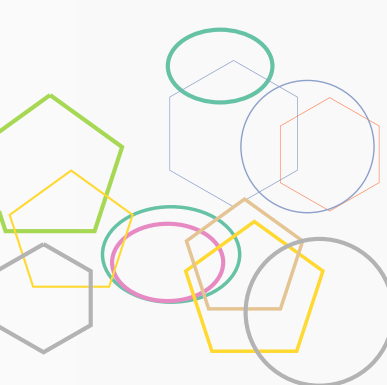[{"shape": "oval", "thickness": 2.5, "radius": 0.89, "center": [0.442, 0.339]}, {"shape": "oval", "thickness": 3, "radius": 0.67, "center": [0.568, 0.828]}, {"shape": "hexagon", "thickness": 0.5, "radius": 0.74, "center": [0.851, 0.599]}, {"shape": "circle", "thickness": 1, "radius": 0.86, "center": [0.793, 0.619]}, {"shape": "hexagon", "thickness": 0.5, "radius": 0.95, "center": [0.603, 0.653]}, {"shape": "oval", "thickness": 3, "radius": 0.72, "center": [0.433, 0.318]}, {"shape": "pentagon", "thickness": 3, "radius": 0.98, "center": [0.129, 0.558]}, {"shape": "pentagon", "thickness": 1.5, "radius": 0.83, "center": [0.184, 0.39]}, {"shape": "pentagon", "thickness": 2.5, "radius": 0.93, "center": [0.656, 0.238]}, {"shape": "pentagon", "thickness": 2.5, "radius": 0.79, "center": [0.631, 0.325]}, {"shape": "circle", "thickness": 3, "radius": 0.95, "center": [0.824, 0.189]}, {"shape": "hexagon", "thickness": 3, "radius": 0.7, "center": [0.112, 0.226]}]